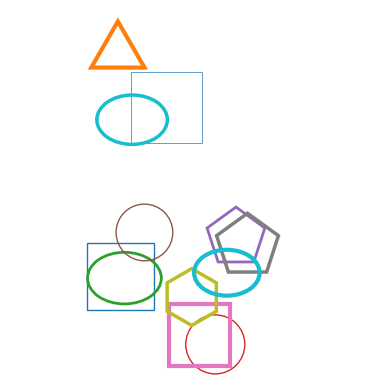[{"shape": "square", "thickness": 0.5, "radius": 0.46, "center": [0.433, 0.72]}, {"shape": "square", "thickness": 1, "radius": 0.43, "center": [0.313, 0.282]}, {"shape": "triangle", "thickness": 3, "radius": 0.4, "center": [0.306, 0.864]}, {"shape": "oval", "thickness": 2, "radius": 0.48, "center": [0.323, 0.278]}, {"shape": "circle", "thickness": 1, "radius": 0.38, "center": [0.559, 0.106]}, {"shape": "pentagon", "thickness": 2, "radius": 0.39, "center": [0.613, 0.383]}, {"shape": "circle", "thickness": 1, "radius": 0.37, "center": [0.375, 0.396]}, {"shape": "square", "thickness": 3, "radius": 0.4, "center": [0.519, 0.13]}, {"shape": "pentagon", "thickness": 2.5, "radius": 0.42, "center": [0.643, 0.362]}, {"shape": "hexagon", "thickness": 2.5, "radius": 0.37, "center": [0.498, 0.228]}, {"shape": "oval", "thickness": 2.5, "radius": 0.46, "center": [0.343, 0.689]}, {"shape": "oval", "thickness": 3, "radius": 0.43, "center": [0.589, 0.292]}]